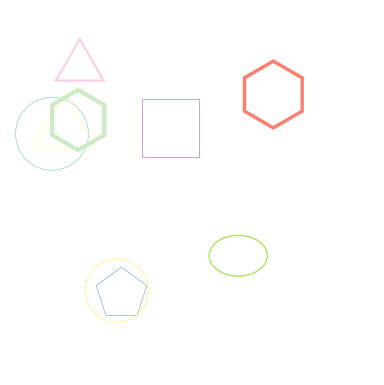[{"shape": "circle", "thickness": 0.5, "radius": 0.47, "center": [0.135, 0.653]}, {"shape": "triangle", "thickness": 0.5, "radius": 0.48, "center": [0.169, 0.663]}, {"shape": "hexagon", "thickness": 2.5, "radius": 0.43, "center": [0.71, 0.755]}, {"shape": "pentagon", "thickness": 0.5, "radius": 0.35, "center": [0.316, 0.237]}, {"shape": "oval", "thickness": 1, "radius": 0.38, "center": [0.619, 0.336]}, {"shape": "triangle", "thickness": 1.5, "radius": 0.36, "center": [0.207, 0.827]}, {"shape": "square", "thickness": 0.5, "radius": 0.37, "center": [0.443, 0.667]}, {"shape": "hexagon", "thickness": 3, "radius": 0.39, "center": [0.203, 0.688]}, {"shape": "circle", "thickness": 0.5, "radius": 0.41, "center": [0.303, 0.245]}]